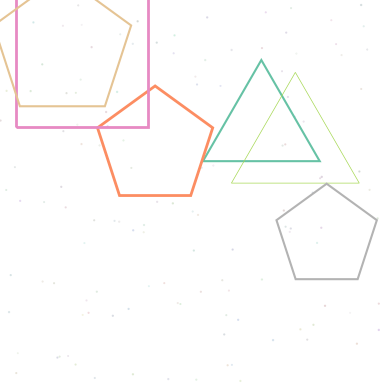[{"shape": "triangle", "thickness": 1.5, "radius": 0.88, "center": [0.679, 0.669]}, {"shape": "pentagon", "thickness": 2, "radius": 0.79, "center": [0.403, 0.619]}, {"shape": "square", "thickness": 2, "radius": 0.86, "center": [0.213, 0.841]}, {"shape": "triangle", "thickness": 0.5, "radius": 0.96, "center": [0.767, 0.62]}, {"shape": "pentagon", "thickness": 1.5, "radius": 0.94, "center": [0.162, 0.876]}, {"shape": "pentagon", "thickness": 1.5, "radius": 0.69, "center": [0.848, 0.386]}]